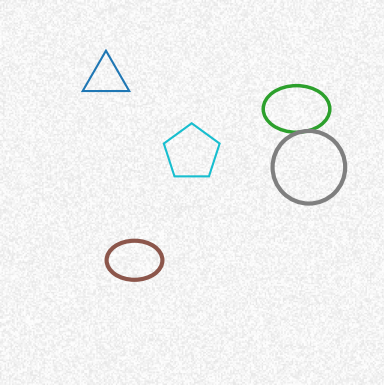[{"shape": "triangle", "thickness": 1.5, "radius": 0.35, "center": [0.275, 0.798]}, {"shape": "oval", "thickness": 2.5, "radius": 0.43, "center": [0.77, 0.717]}, {"shape": "oval", "thickness": 3, "radius": 0.36, "center": [0.349, 0.324]}, {"shape": "circle", "thickness": 3, "radius": 0.47, "center": [0.802, 0.566]}, {"shape": "pentagon", "thickness": 1.5, "radius": 0.38, "center": [0.498, 0.604]}]